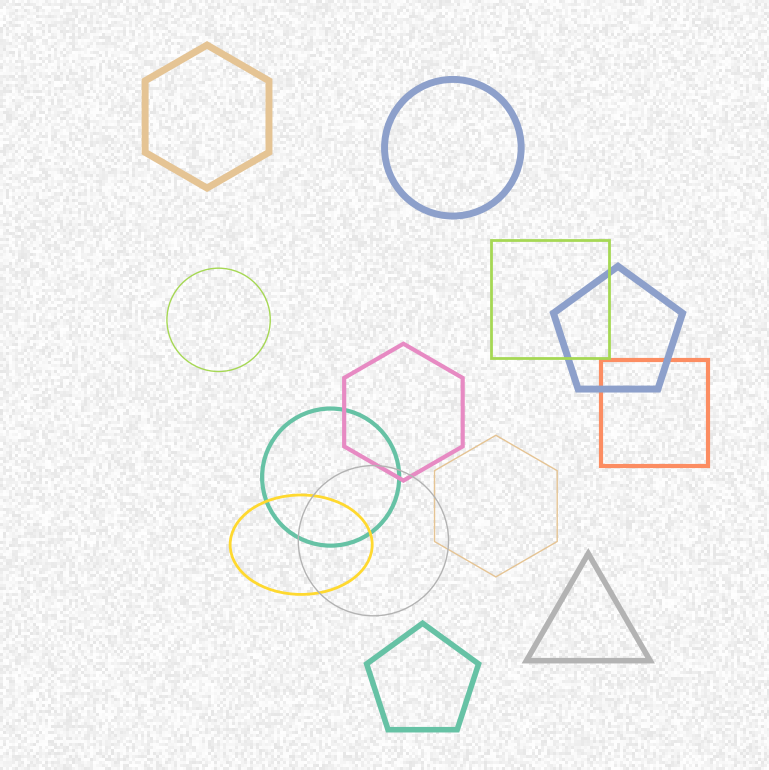[{"shape": "circle", "thickness": 1.5, "radius": 0.45, "center": [0.429, 0.38]}, {"shape": "pentagon", "thickness": 2, "radius": 0.38, "center": [0.549, 0.114]}, {"shape": "square", "thickness": 1.5, "radius": 0.35, "center": [0.85, 0.464]}, {"shape": "circle", "thickness": 2.5, "radius": 0.44, "center": [0.588, 0.808]}, {"shape": "pentagon", "thickness": 2.5, "radius": 0.44, "center": [0.803, 0.566]}, {"shape": "hexagon", "thickness": 1.5, "radius": 0.44, "center": [0.524, 0.465]}, {"shape": "circle", "thickness": 0.5, "radius": 0.34, "center": [0.284, 0.585]}, {"shape": "square", "thickness": 1, "radius": 0.38, "center": [0.714, 0.612]}, {"shape": "oval", "thickness": 1, "radius": 0.46, "center": [0.391, 0.293]}, {"shape": "hexagon", "thickness": 0.5, "radius": 0.46, "center": [0.644, 0.343]}, {"shape": "hexagon", "thickness": 2.5, "radius": 0.46, "center": [0.269, 0.849]}, {"shape": "circle", "thickness": 0.5, "radius": 0.49, "center": [0.485, 0.298]}, {"shape": "triangle", "thickness": 2, "radius": 0.46, "center": [0.764, 0.188]}]